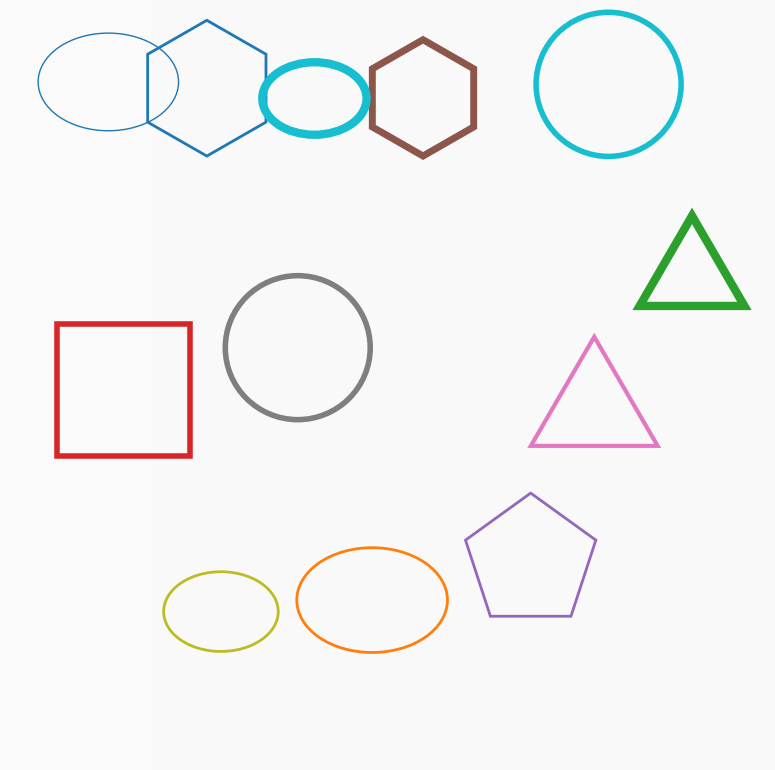[{"shape": "hexagon", "thickness": 1, "radius": 0.44, "center": [0.267, 0.885]}, {"shape": "oval", "thickness": 0.5, "radius": 0.45, "center": [0.14, 0.894]}, {"shape": "oval", "thickness": 1, "radius": 0.49, "center": [0.48, 0.221]}, {"shape": "triangle", "thickness": 3, "radius": 0.39, "center": [0.893, 0.642]}, {"shape": "square", "thickness": 2, "radius": 0.43, "center": [0.16, 0.493]}, {"shape": "pentagon", "thickness": 1, "radius": 0.44, "center": [0.685, 0.271]}, {"shape": "hexagon", "thickness": 2.5, "radius": 0.38, "center": [0.546, 0.873]}, {"shape": "triangle", "thickness": 1.5, "radius": 0.47, "center": [0.767, 0.468]}, {"shape": "circle", "thickness": 2, "radius": 0.47, "center": [0.384, 0.548]}, {"shape": "oval", "thickness": 1, "radius": 0.37, "center": [0.285, 0.206]}, {"shape": "circle", "thickness": 2, "radius": 0.47, "center": [0.785, 0.89]}, {"shape": "oval", "thickness": 3, "radius": 0.34, "center": [0.406, 0.872]}]